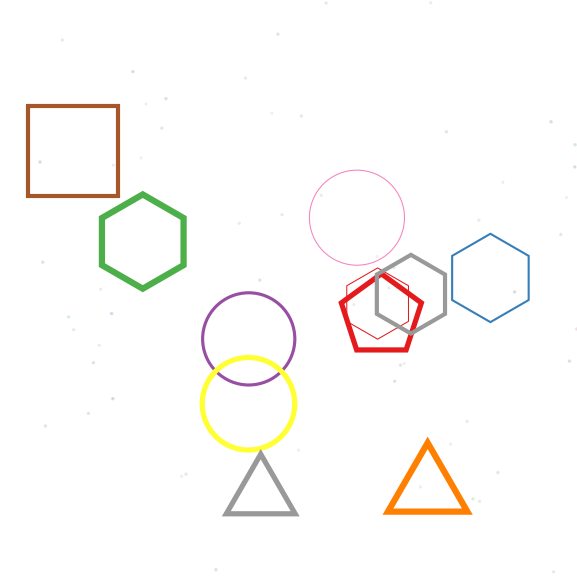[{"shape": "hexagon", "thickness": 0.5, "radius": 0.31, "center": [0.654, 0.474]}, {"shape": "pentagon", "thickness": 2.5, "radius": 0.36, "center": [0.66, 0.452]}, {"shape": "hexagon", "thickness": 1, "radius": 0.38, "center": [0.849, 0.518]}, {"shape": "hexagon", "thickness": 3, "radius": 0.41, "center": [0.247, 0.581]}, {"shape": "circle", "thickness": 1.5, "radius": 0.4, "center": [0.431, 0.412]}, {"shape": "triangle", "thickness": 3, "radius": 0.4, "center": [0.741, 0.153]}, {"shape": "circle", "thickness": 2.5, "radius": 0.4, "center": [0.43, 0.3]}, {"shape": "square", "thickness": 2, "radius": 0.39, "center": [0.127, 0.737]}, {"shape": "circle", "thickness": 0.5, "radius": 0.41, "center": [0.618, 0.622]}, {"shape": "hexagon", "thickness": 2, "radius": 0.34, "center": [0.712, 0.49]}, {"shape": "triangle", "thickness": 2.5, "radius": 0.34, "center": [0.451, 0.144]}]